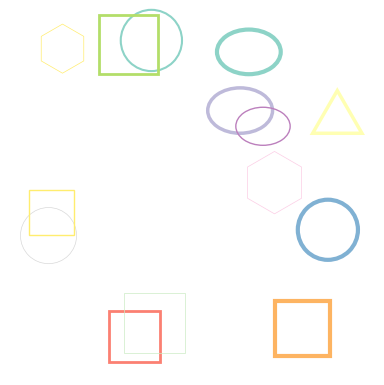[{"shape": "circle", "thickness": 1.5, "radius": 0.4, "center": [0.393, 0.895]}, {"shape": "oval", "thickness": 3, "radius": 0.41, "center": [0.646, 0.865]}, {"shape": "triangle", "thickness": 2.5, "radius": 0.37, "center": [0.876, 0.691]}, {"shape": "oval", "thickness": 2.5, "radius": 0.42, "center": [0.624, 0.713]}, {"shape": "square", "thickness": 2, "radius": 0.33, "center": [0.35, 0.127]}, {"shape": "circle", "thickness": 3, "radius": 0.39, "center": [0.852, 0.403]}, {"shape": "square", "thickness": 3, "radius": 0.36, "center": [0.786, 0.146]}, {"shape": "square", "thickness": 2, "radius": 0.38, "center": [0.333, 0.884]}, {"shape": "hexagon", "thickness": 0.5, "radius": 0.41, "center": [0.713, 0.526]}, {"shape": "circle", "thickness": 0.5, "radius": 0.36, "center": [0.126, 0.388]}, {"shape": "oval", "thickness": 1, "radius": 0.35, "center": [0.683, 0.672]}, {"shape": "square", "thickness": 0.5, "radius": 0.4, "center": [0.402, 0.161]}, {"shape": "square", "thickness": 1, "radius": 0.3, "center": [0.134, 0.448]}, {"shape": "hexagon", "thickness": 0.5, "radius": 0.32, "center": [0.162, 0.874]}]